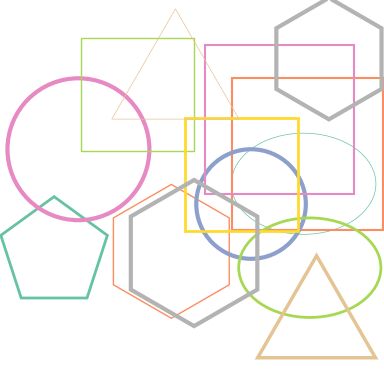[{"shape": "oval", "thickness": 0.5, "radius": 0.94, "center": [0.789, 0.523]}, {"shape": "pentagon", "thickness": 2, "radius": 0.73, "center": [0.141, 0.344]}, {"shape": "square", "thickness": 1.5, "radius": 0.99, "center": [0.799, 0.601]}, {"shape": "hexagon", "thickness": 1, "radius": 0.87, "center": [0.445, 0.347]}, {"shape": "circle", "thickness": 3, "radius": 0.71, "center": [0.652, 0.47]}, {"shape": "square", "thickness": 1.5, "radius": 0.97, "center": [0.727, 0.69]}, {"shape": "circle", "thickness": 3, "radius": 0.92, "center": [0.204, 0.612]}, {"shape": "oval", "thickness": 2, "radius": 0.92, "center": [0.805, 0.305]}, {"shape": "square", "thickness": 1, "radius": 0.73, "center": [0.356, 0.754]}, {"shape": "square", "thickness": 2, "radius": 0.73, "center": [0.627, 0.547]}, {"shape": "triangle", "thickness": 0.5, "radius": 0.95, "center": [0.456, 0.786]}, {"shape": "triangle", "thickness": 2.5, "radius": 0.88, "center": [0.822, 0.159]}, {"shape": "hexagon", "thickness": 3, "radius": 0.79, "center": [0.854, 0.848]}, {"shape": "hexagon", "thickness": 3, "radius": 0.95, "center": [0.504, 0.343]}]